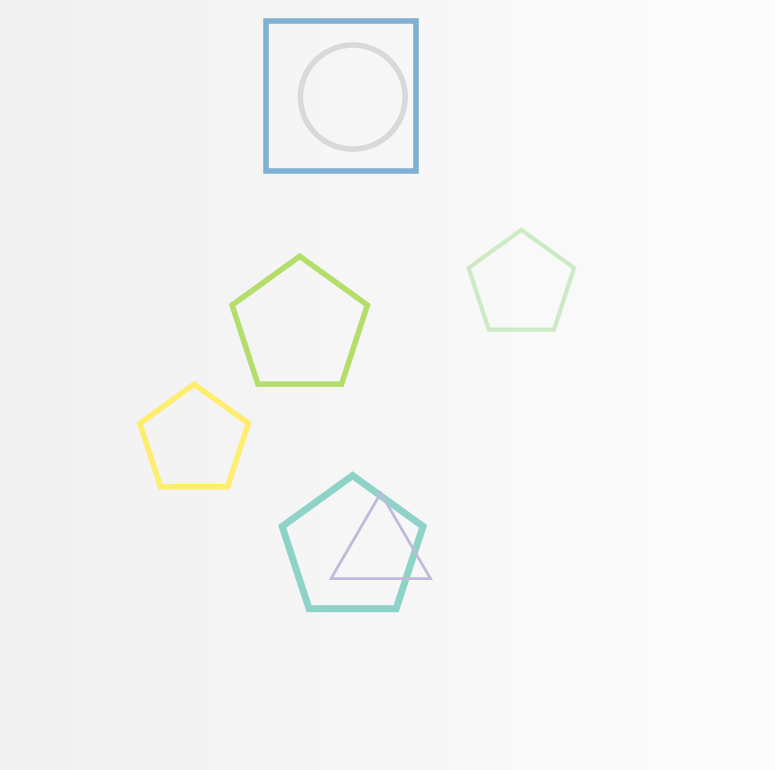[{"shape": "pentagon", "thickness": 2.5, "radius": 0.48, "center": [0.455, 0.287]}, {"shape": "triangle", "thickness": 1, "radius": 0.37, "center": [0.491, 0.286]}, {"shape": "square", "thickness": 2, "radius": 0.49, "center": [0.44, 0.876]}, {"shape": "pentagon", "thickness": 2, "radius": 0.46, "center": [0.387, 0.575]}, {"shape": "circle", "thickness": 2, "radius": 0.34, "center": [0.455, 0.874]}, {"shape": "pentagon", "thickness": 1.5, "radius": 0.36, "center": [0.673, 0.63]}, {"shape": "pentagon", "thickness": 2, "radius": 0.37, "center": [0.25, 0.427]}]